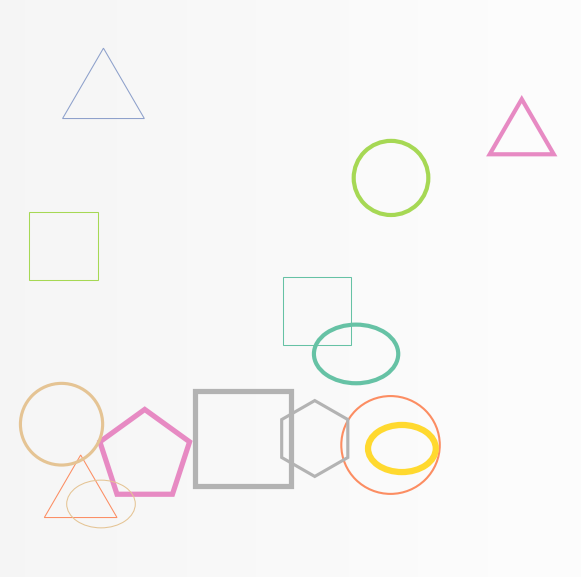[{"shape": "oval", "thickness": 2, "radius": 0.36, "center": [0.613, 0.386]}, {"shape": "square", "thickness": 0.5, "radius": 0.29, "center": [0.545, 0.461]}, {"shape": "circle", "thickness": 1, "radius": 0.42, "center": [0.672, 0.229]}, {"shape": "triangle", "thickness": 0.5, "radius": 0.36, "center": [0.139, 0.139]}, {"shape": "triangle", "thickness": 0.5, "radius": 0.41, "center": [0.178, 0.834]}, {"shape": "triangle", "thickness": 2, "radius": 0.32, "center": [0.898, 0.764]}, {"shape": "pentagon", "thickness": 2.5, "radius": 0.41, "center": [0.249, 0.209]}, {"shape": "circle", "thickness": 2, "radius": 0.32, "center": [0.673, 0.691]}, {"shape": "square", "thickness": 0.5, "radius": 0.3, "center": [0.11, 0.573]}, {"shape": "oval", "thickness": 3, "radius": 0.29, "center": [0.691, 0.222]}, {"shape": "circle", "thickness": 1.5, "radius": 0.35, "center": [0.106, 0.265]}, {"shape": "oval", "thickness": 0.5, "radius": 0.3, "center": [0.174, 0.126]}, {"shape": "square", "thickness": 2.5, "radius": 0.41, "center": [0.418, 0.24]}, {"shape": "hexagon", "thickness": 1.5, "radius": 0.33, "center": [0.542, 0.24]}]